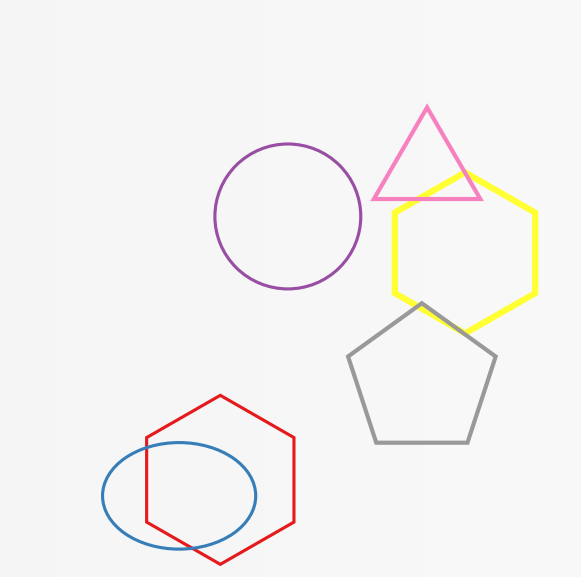[{"shape": "hexagon", "thickness": 1.5, "radius": 0.73, "center": [0.379, 0.168]}, {"shape": "oval", "thickness": 1.5, "radius": 0.66, "center": [0.308, 0.141]}, {"shape": "circle", "thickness": 1.5, "radius": 0.63, "center": [0.495, 0.624]}, {"shape": "hexagon", "thickness": 3, "radius": 0.7, "center": [0.8, 0.561]}, {"shape": "triangle", "thickness": 2, "radius": 0.53, "center": [0.735, 0.707]}, {"shape": "pentagon", "thickness": 2, "radius": 0.67, "center": [0.726, 0.341]}]